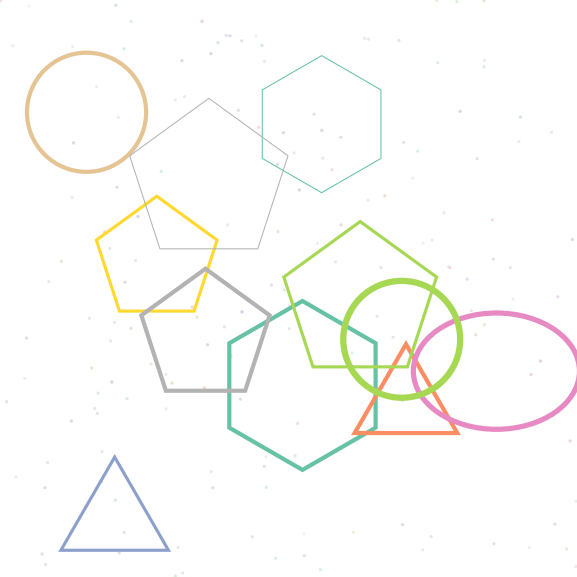[{"shape": "hexagon", "thickness": 2, "radius": 0.73, "center": [0.524, 0.332]}, {"shape": "hexagon", "thickness": 0.5, "radius": 0.59, "center": [0.557, 0.784]}, {"shape": "triangle", "thickness": 2, "radius": 0.51, "center": [0.703, 0.301]}, {"shape": "triangle", "thickness": 1.5, "radius": 0.54, "center": [0.199, 0.1]}, {"shape": "oval", "thickness": 2.5, "radius": 0.72, "center": [0.86, 0.356]}, {"shape": "circle", "thickness": 3, "radius": 0.51, "center": [0.696, 0.412]}, {"shape": "pentagon", "thickness": 1.5, "radius": 0.7, "center": [0.624, 0.476]}, {"shape": "pentagon", "thickness": 1.5, "radius": 0.55, "center": [0.271, 0.549]}, {"shape": "circle", "thickness": 2, "radius": 0.52, "center": [0.15, 0.805]}, {"shape": "pentagon", "thickness": 0.5, "radius": 0.72, "center": [0.362, 0.685]}, {"shape": "pentagon", "thickness": 2, "radius": 0.58, "center": [0.356, 0.417]}]